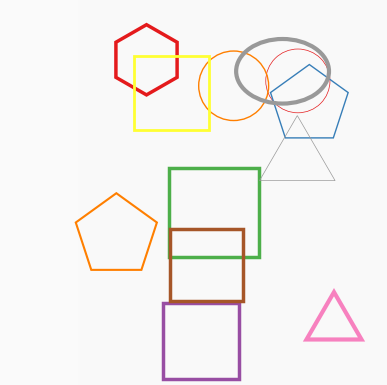[{"shape": "circle", "thickness": 0.5, "radius": 0.41, "center": [0.769, 0.79]}, {"shape": "hexagon", "thickness": 2.5, "radius": 0.46, "center": [0.378, 0.845]}, {"shape": "pentagon", "thickness": 1, "radius": 0.53, "center": [0.798, 0.727]}, {"shape": "square", "thickness": 2.5, "radius": 0.58, "center": [0.553, 0.448]}, {"shape": "square", "thickness": 2.5, "radius": 0.5, "center": [0.519, 0.115]}, {"shape": "pentagon", "thickness": 1.5, "radius": 0.55, "center": [0.3, 0.388]}, {"shape": "circle", "thickness": 1, "radius": 0.45, "center": [0.603, 0.777]}, {"shape": "square", "thickness": 2, "radius": 0.48, "center": [0.443, 0.758]}, {"shape": "square", "thickness": 2.5, "radius": 0.47, "center": [0.532, 0.312]}, {"shape": "triangle", "thickness": 3, "radius": 0.41, "center": [0.862, 0.159]}, {"shape": "triangle", "thickness": 0.5, "radius": 0.56, "center": [0.767, 0.587]}, {"shape": "oval", "thickness": 3, "radius": 0.6, "center": [0.729, 0.815]}]